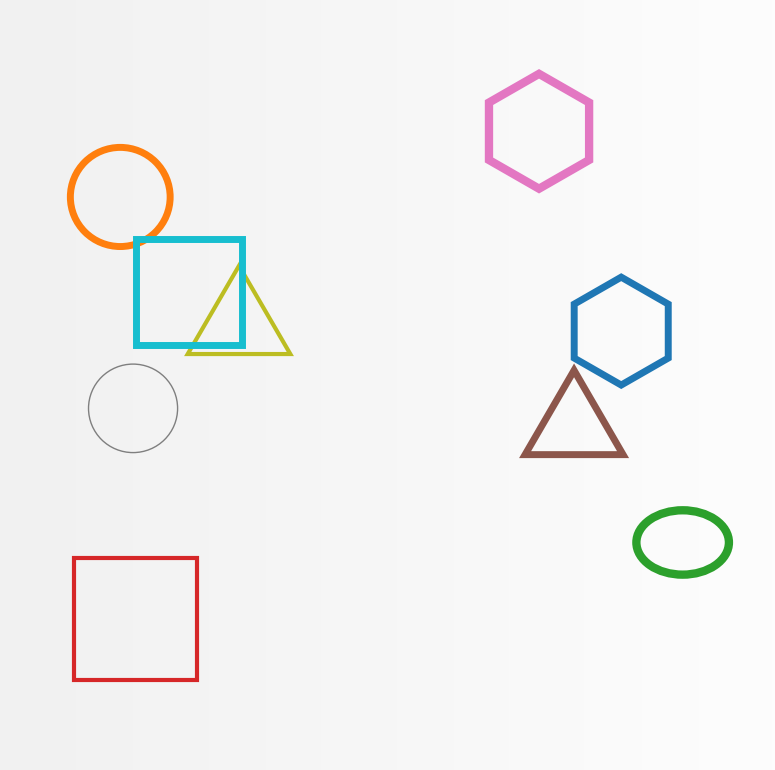[{"shape": "hexagon", "thickness": 2.5, "radius": 0.35, "center": [0.802, 0.57]}, {"shape": "circle", "thickness": 2.5, "radius": 0.32, "center": [0.155, 0.744]}, {"shape": "oval", "thickness": 3, "radius": 0.3, "center": [0.881, 0.296]}, {"shape": "square", "thickness": 1.5, "radius": 0.4, "center": [0.175, 0.197]}, {"shape": "triangle", "thickness": 2.5, "radius": 0.36, "center": [0.741, 0.446]}, {"shape": "hexagon", "thickness": 3, "radius": 0.37, "center": [0.696, 0.83]}, {"shape": "circle", "thickness": 0.5, "radius": 0.29, "center": [0.172, 0.47]}, {"shape": "triangle", "thickness": 1.5, "radius": 0.38, "center": [0.308, 0.578]}, {"shape": "square", "thickness": 2.5, "radius": 0.34, "center": [0.244, 0.621]}]